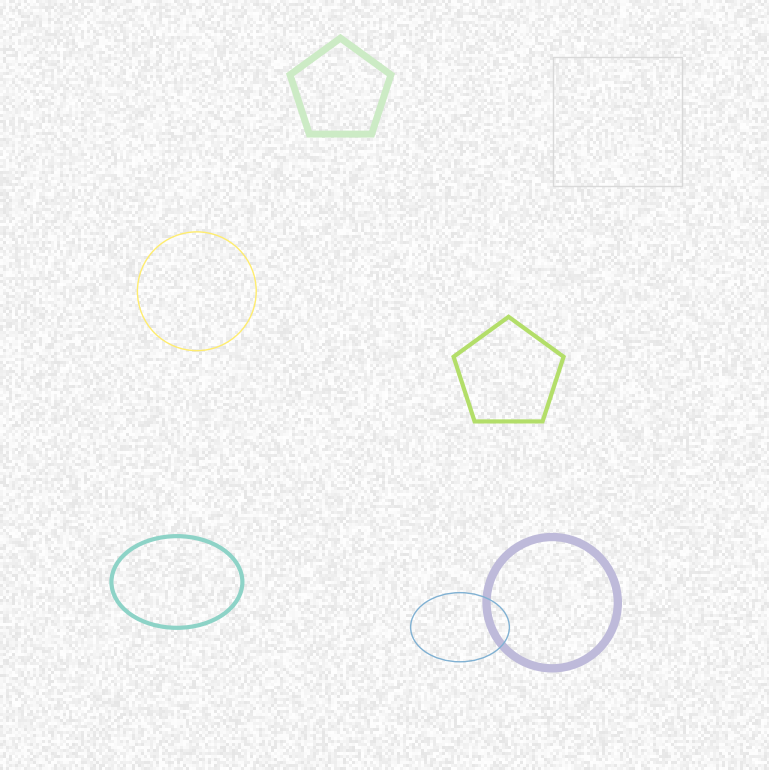[{"shape": "oval", "thickness": 1.5, "radius": 0.43, "center": [0.23, 0.244]}, {"shape": "circle", "thickness": 3, "radius": 0.43, "center": [0.717, 0.217]}, {"shape": "oval", "thickness": 0.5, "radius": 0.32, "center": [0.597, 0.185]}, {"shape": "pentagon", "thickness": 1.5, "radius": 0.38, "center": [0.66, 0.513]}, {"shape": "square", "thickness": 0.5, "radius": 0.42, "center": [0.802, 0.843]}, {"shape": "pentagon", "thickness": 2.5, "radius": 0.34, "center": [0.442, 0.882]}, {"shape": "circle", "thickness": 0.5, "radius": 0.39, "center": [0.256, 0.622]}]